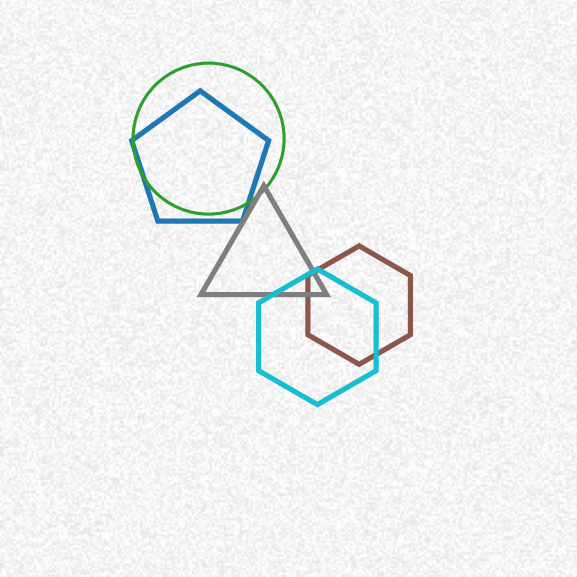[{"shape": "pentagon", "thickness": 2.5, "radius": 0.62, "center": [0.347, 0.717]}, {"shape": "circle", "thickness": 1.5, "radius": 0.65, "center": [0.361, 0.759]}, {"shape": "hexagon", "thickness": 2.5, "radius": 0.51, "center": [0.622, 0.471]}, {"shape": "triangle", "thickness": 2.5, "radius": 0.63, "center": [0.457, 0.552]}, {"shape": "hexagon", "thickness": 2.5, "radius": 0.59, "center": [0.55, 0.416]}]